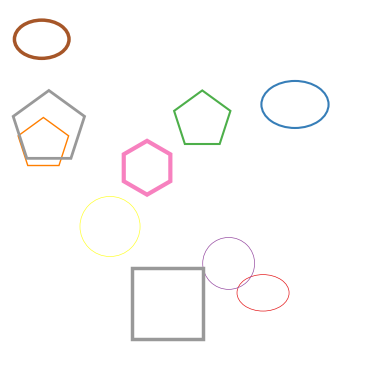[{"shape": "oval", "thickness": 0.5, "radius": 0.34, "center": [0.683, 0.239]}, {"shape": "oval", "thickness": 1.5, "radius": 0.44, "center": [0.766, 0.729]}, {"shape": "pentagon", "thickness": 1.5, "radius": 0.38, "center": [0.525, 0.688]}, {"shape": "circle", "thickness": 0.5, "radius": 0.34, "center": [0.594, 0.316]}, {"shape": "pentagon", "thickness": 1, "radius": 0.34, "center": [0.113, 0.626]}, {"shape": "circle", "thickness": 0.5, "radius": 0.39, "center": [0.286, 0.412]}, {"shape": "oval", "thickness": 2.5, "radius": 0.35, "center": [0.108, 0.898]}, {"shape": "hexagon", "thickness": 3, "radius": 0.35, "center": [0.382, 0.564]}, {"shape": "square", "thickness": 2.5, "radius": 0.46, "center": [0.434, 0.213]}, {"shape": "pentagon", "thickness": 2, "radius": 0.49, "center": [0.127, 0.668]}]